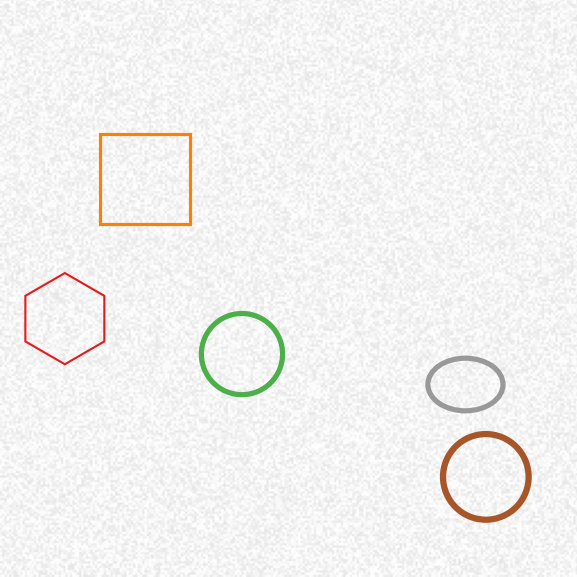[{"shape": "hexagon", "thickness": 1, "radius": 0.39, "center": [0.112, 0.447]}, {"shape": "circle", "thickness": 2.5, "radius": 0.35, "center": [0.419, 0.386]}, {"shape": "square", "thickness": 1.5, "radius": 0.39, "center": [0.251, 0.689]}, {"shape": "circle", "thickness": 3, "radius": 0.37, "center": [0.841, 0.173]}, {"shape": "oval", "thickness": 2.5, "radius": 0.33, "center": [0.806, 0.333]}]